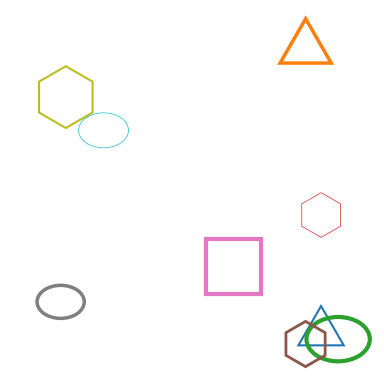[{"shape": "triangle", "thickness": 1.5, "radius": 0.34, "center": [0.834, 0.137]}, {"shape": "triangle", "thickness": 2.5, "radius": 0.38, "center": [0.794, 0.875]}, {"shape": "oval", "thickness": 3, "radius": 0.41, "center": [0.878, 0.119]}, {"shape": "hexagon", "thickness": 0.5, "radius": 0.29, "center": [0.834, 0.441]}, {"shape": "hexagon", "thickness": 2, "radius": 0.29, "center": [0.794, 0.106]}, {"shape": "square", "thickness": 3, "radius": 0.36, "center": [0.606, 0.308]}, {"shape": "oval", "thickness": 2.5, "radius": 0.31, "center": [0.158, 0.216]}, {"shape": "hexagon", "thickness": 1.5, "radius": 0.4, "center": [0.171, 0.748]}, {"shape": "oval", "thickness": 0.5, "radius": 0.32, "center": [0.269, 0.662]}]